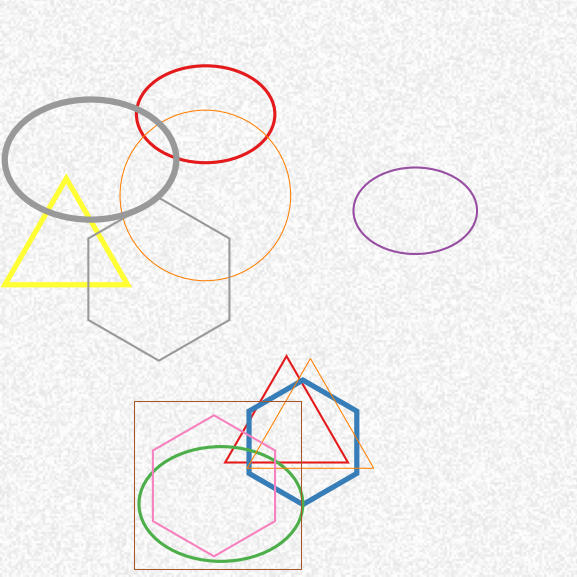[{"shape": "oval", "thickness": 1.5, "radius": 0.6, "center": [0.356, 0.801]}, {"shape": "triangle", "thickness": 1, "radius": 0.61, "center": [0.496, 0.26]}, {"shape": "hexagon", "thickness": 2.5, "radius": 0.54, "center": [0.525, 0.233]}, {"shape": "oval", "thickness": 1.5, "radius": 0.71, "center": [0.383, 0.126]}, {"shape": "oval", "thickness": 1, "radius": 0.53, "center": [0.719, 0.634]}, {"shape": "circle", "thickness": 0.5, "radius": 0.74, "center": [0.356, 0.661]}, {"shape": "triangle", "thickness": 0.5, "radius": 0.63, "center": [0.538, 0.252]}, {"shape": "triangle", "thickness": 2.5, "radius": 0.61, "center": [0.115, 0.567]}, {"shape": "square", "thickness": 0.5, "radius": 0.73, "center": [0.377, 0.159]}, {"shape": "hexagon", "thickness": 1, "radius": 0.61, "center": [0.371, 0.158]}, {"shape": "hexagon", "thickness": 1, "radius": 0.71, "center": [0.275, 0.516]}, {"shape": "oval", "thickness": 3, "radius": 0.74, "center": [0.157, 0.723]}]